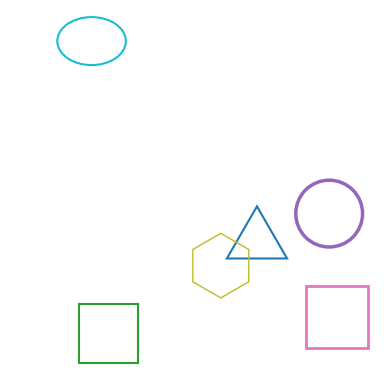[{"shape": "triangle", "thickness": 1.5, "radius": 0.45, "center": [0.667, 0.374]}, {"shape": "square", "thickness": 1.5, "radius": 0.38, "center": [0.282, 0.133]}, {"shape": "circle", "thickness": 2.5, "radius": 0.43, "center": [0.855, 0.445]}, {"shape": "square", "thickness": 2, "radius": 0.4, "center": [0.876, 0.177]}, {"shape": "hexagon", "thickness": 1, "radius": 0.42, "center": [0.574, 0.31]}, {"shape": "oval", "thickness": 1.5, "radius": 0.45, "center": [0.238, 0.893]}]